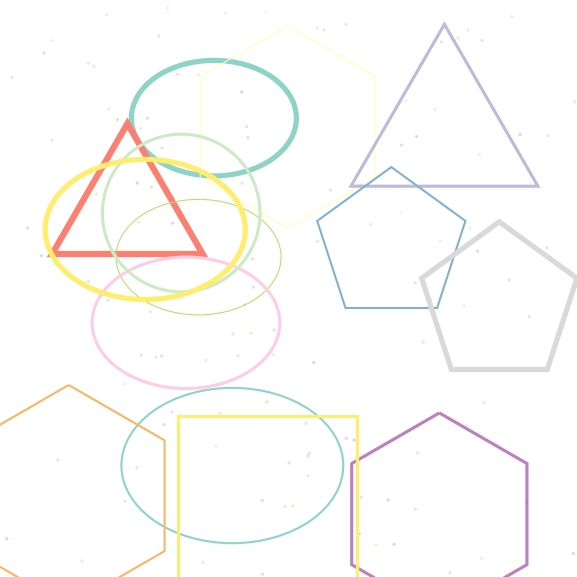[{"shape": "oval", "thickness": 2.5, "radius": 0.71, "center": [0.37, 0.795]}, {"shape": "oval", "thickness": 1, "radius": 0.96, "center": [0.402, 0.193]}, {"shape": "hexagon", "thickness": 0.5, "radius": 0.87, "center": [0.498, 0.779]}, {"shape": "triangle", "thickness": 1.5, "radius": 0.93, "center": [0.77, 0.77]}, {"shape": "triangle", "thickness": 3, "radius": 0.75, "center": [0.221, 0.635]}, {"shape": "pentagon", "thickness": 1, "radius": 0.67, "center": [0.678, 0.575]}, {"shape": "hexagon", "thickness": 1, "radius": 0.96, "center": [0.119, 0.141]}, {"shape": "oval", "thickness": 0.5, "radius": 0.71, "center": [0.344, 0.554]}, {"shape": "oval", "thickness": 1.5, "radius": 0.81, "center": [0.322, 0.44]}, {"shape": "pentagon", "thickness": 2.5, "radius": 0.71, "center": [0.865, 0.474]}, {"shape": "hexagon", "thickness": 1.5, "radius": 0.88, "center": [0.761, 0.109]}, {"shape": "circle", "thickness": 1.5, "radius": 0.68, "center": [0.314, 0.63]}, {"shape": "square", "thickness": 1.5, "radius": 0.78, "center": [0.463, 0.123]}, {"shape": "oval", "thickness": 2.5, "radius": 0.87, "center": [0.252, 0.602]}]